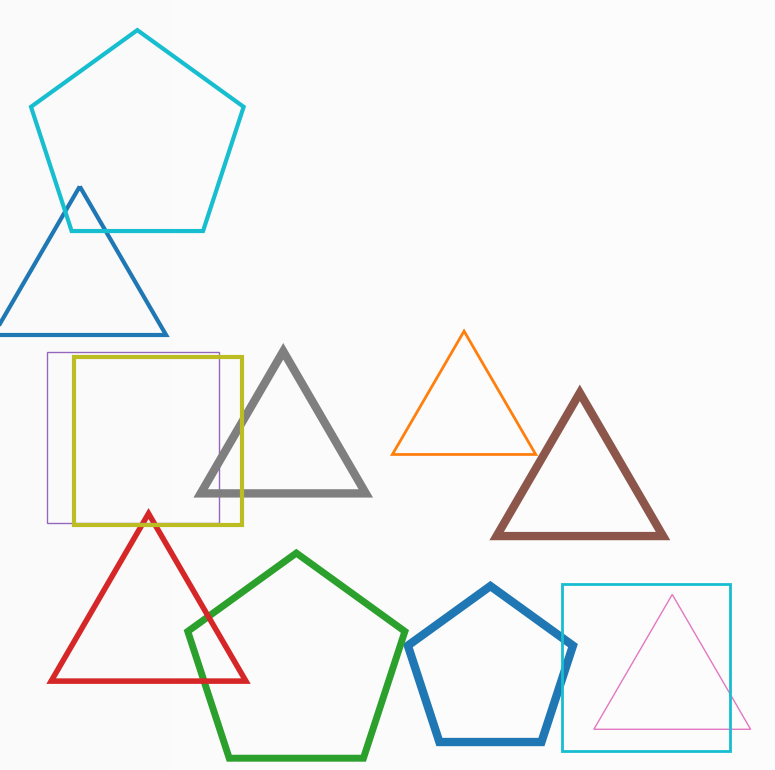[{"shape": "triangle", "thickness": 1.5, "radius": 0.64, "center": [0.103, 0.629]}, {"shape": "pentagon", "thickness": 3, "radius": 0.56, "center": [0.633, 0.127]}, {"shape": "triangle", "thickness": 1, "radius": 0.53, "center": [0.599, 0.463]}, {"shape": "pentagon", "thickness": 2.5, "radius": 0.74, "center": [0.382, 0.134]}, {"shape": "triangle", "thickness": 2, "radius": 0.73, "center": [0.192, 0.188]}, {"shape": "square", "thickness": 0.5, "radius": 0.56, "center": [0.172, 0.431]}, {"shape": "triangle", "thickness": 3, "radius": 0.62, "center": [0.748, 0.366]}, {"shape": "triangle", "thickness": 0.5, "radius": 0.58, "center": [0.867, 0.111]}, {"shape": "triangle", "thickness": 3, "radius": 0.62, "center": [0.365, 0.421]}, {"shape": "square", "thickness": 1.5, "radius": 0.54, "center": [0.204, 0.428]}, {"shape": "square", "thickness": 1, "radius": 0.54, "center": [0.834, 0.133]}, {"shape": "pentagon", "thickness": 1.5, "radius": 0.72, "center": [0.177, 0.817]}]